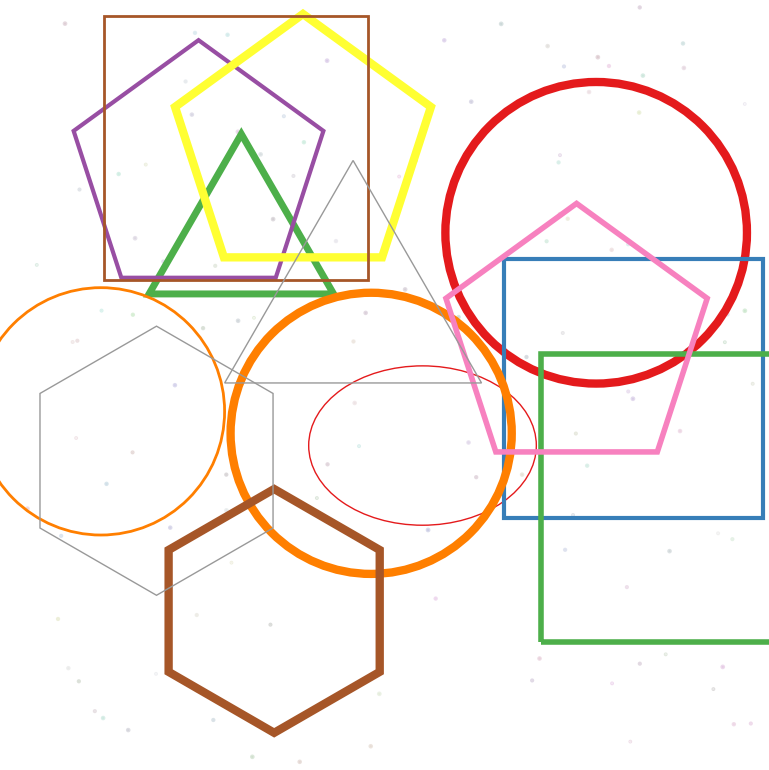[{"shape": "oval", "thickness": 0.5, "radius": 0.74, "center": [0.549, 0.421]}, {"shape": "circle", "thickness": 3, "radius": 0.98, "center": [0.774, 0.698]}, {"shape": "square", "thickness": 1.5, "radius": 0.84, "center": [0.823, 0.495]}, {"shape": "square", "thickness": 2, "radius": 0.93, "center": [0.89, 0.353]}, {"shape": "triangle", "thickness": 2.5, "radius": 0.69, "center": [0.313, 0.687]}, {"shape": "pentagon", "thickness": 1.5, "radius": 0.85, "center": [0.258, 0.777]}, {"shape": "circle", "thickness": 1, "radius": 0.8, "center": [0.131, 0.466]}, {"shape": "circle", "thickness": 3, "radius": 0.91, "center": [0.482, 0.437]}, {"shape": "pentagon", "thickness": 3, "radius": 0.87, "center": [0.393, 0.807]}, {"shape": "square", "thickness": 1, "radius": 0.86, "center": [0.306, 0.808]}, {"shape": "hexagon", "thickness": 3, "radius": 0.79, "center": [0.356, 0.207]}, {"shape": "pentagon", "thickness": 2, "radius": 0.89, "center": [0.749, 0.557]}, {"shape": "triangle", "thickness": 0.5, "radius": 0.96, "center": [0.459, 0.599]}, {"shape": "hexagon", "thickness": 0.5, "radius": 0.87, "center": [0.203, 0.402]}]